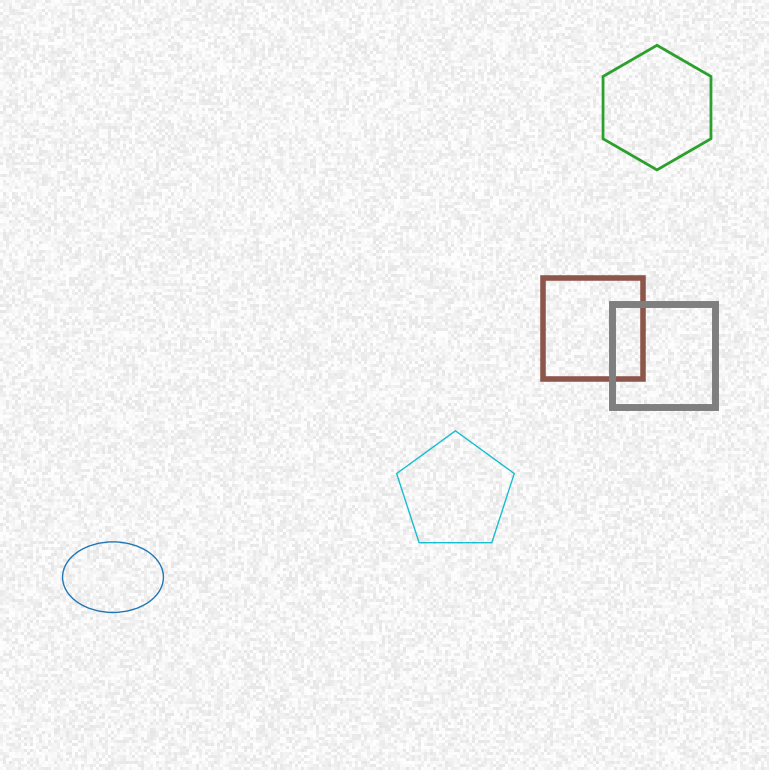[{"shape": "oval", "thickness": 0.5, "radius": 0.33, "center": [0.147, 0.25]}, {"shape": "hexagon", "thickness": 1, "radius": 0.4, "center": [0.853, 0.86]}, {"shape": "square", "thickness": 2, "radius": 0.33, "center": [0.77, 0.574]}, {"shape": "square", "thickness": 2.5, "radius": 0.33, "center": [0.861, 0.539]}, {"shape": "pentagon", "thickness": 0.5, "radius": 0.4, "center": [0.592, 0.36]}]